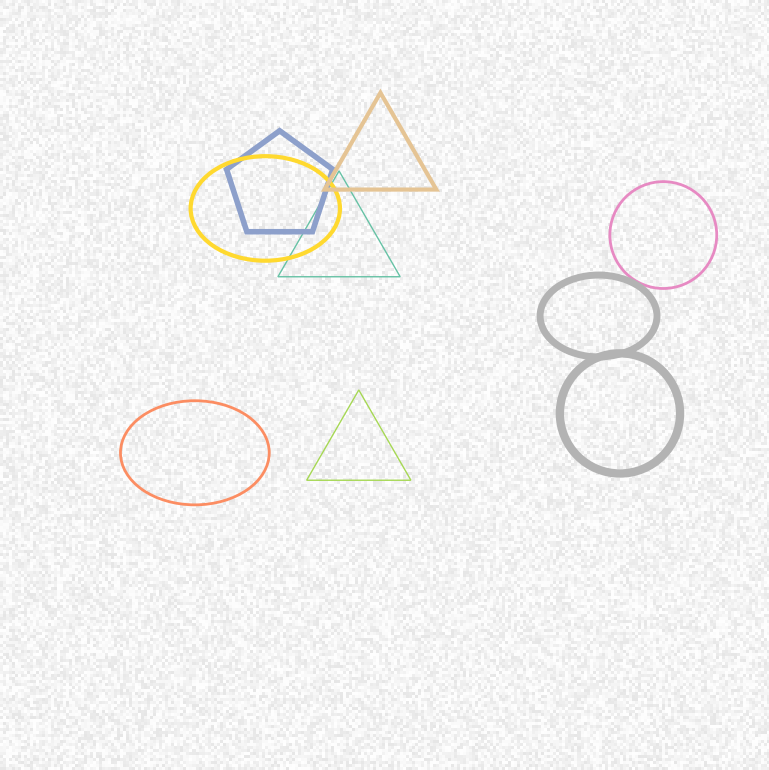[{"shape": "triangle", "thickness": 0.5, "radius": 0.46, "center": [0.44, 0.686]}, {"shape": "oval", "thickness": 1, "radius": 0.48, "center": [0.253, 0.412]}, {"shape": "pentagon", "thickness": 2, "radius": 0.36, "center": [0.363, 0.758]}, {"shape": "circle", "thickness": 1, "radius": 0.35, "center": [0.861, 0.695]}, {"shape": "triangle", "thickness": 0.5, "radius": 0.39, "center": [0.466, 0.415]}, {"shape": "oval", "thickness": 1.5, "radius": 0.48, "center": [0.345, 0.729]}, {"shape": "triangle", "thickness": 1.5, "radius": 0.42, "center": [0.494, 0.796]}, {"shape": "circle", "thickness": 3, "radius": 0.39, "center": [0.805, 0.463]}, {"shape": "oval", "thickness": 2.5, "radius": 0.38, "center": [0.777, 0.59]}]